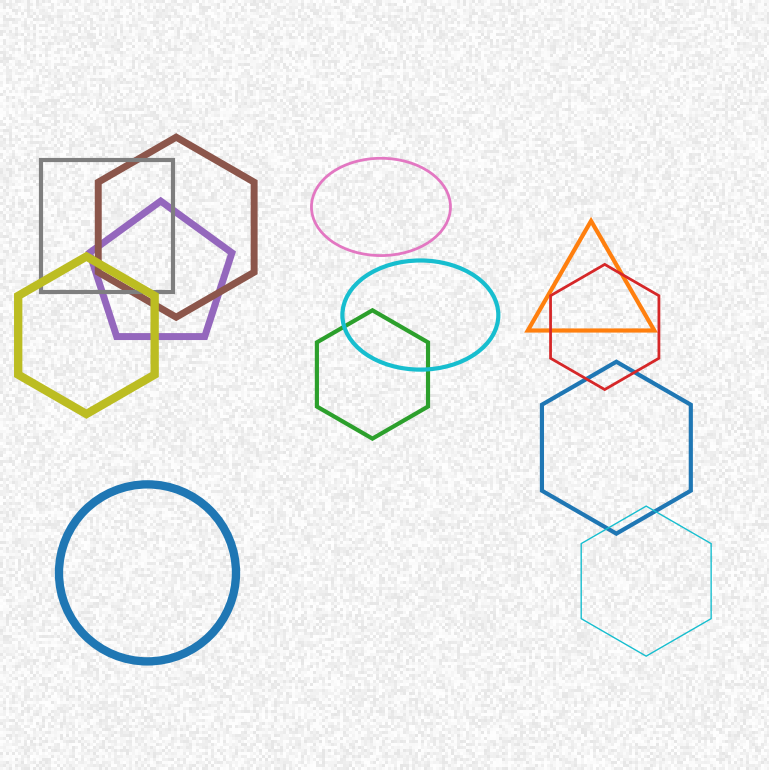[{"shape": "circle", "thickness": 3, "radius": 0.57, "center": [0.192, 0.256]}, {"shape": "hexagon", "thickness": 1.5, "radius": 0.56, "center": [0.8, 0.419]}, {"shape": "triangle", "thickness": 1.5, "radius": 0.47, "center": [0.768, 0.618]}, {"shape": "hexagon", "thickness": 1.5, "radius": 0.42, "center": [0.484, 0.514]}, {"shape": "hexagon", "thickness": 1, "radius": 0.41, "center": [0.785, 0.575]}, {"shape": "pentagon", "thickness": 2.5, "radius": 0.49, "center": [0.209, 0.642]}, {"shape": "hexagon", "thickness": 2.5, "radius": 0.58, "center": [0.229, 0.705]}, {"shape": "oval", "thickness": 1, "radius": 0.45, "center": [0.495, 0.731]}, {"shape": "square", "thickness": 1.5, "radius": 0.43, "center": [0.139, 0.706]}, {"shape": "hexagon", "thickness": 3, "radius": 0.51, "center": [0.112, 0.565]}, {"shape": "hexagon", "thickness": 0.5, "radius": 0.49, "center": [0.839, 0.245]}, {"shape": "oval", "thickness": 1.5, "radius": 0.51, "center": [0.546, 0.591]}]